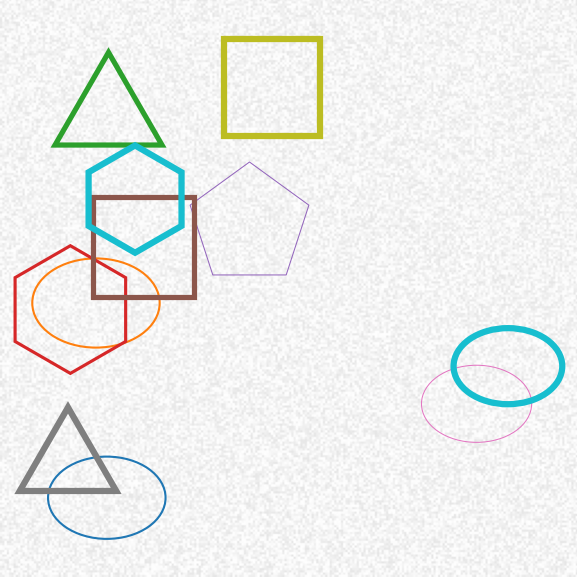[{"shape": "oval", "thickness": 1, "radius": 0.51, "center": [0.185, 0.137]}, {"shape": "oval", "thickness": 1, "radius": 0.55, "center": [0.166, 0.474]}, {"shape": "triangle", "thickness": 2.5, "radius": 0.53, "center": [0.188, 0.801]}, {"shape": "hexagon", "thickness": 1.5, "radius": 0.55, "center": [0.122, 0.463]}, {"shape": "pentagon", "thickness": 0.5, "radius": 0.54, "center": [0.432, 0.61]}, {"shape": "square", "thickness": 2.5, "radius": 0.44, "center": [0.249, 0.571]}, {"shape": "oval", "thickness": 0.5, "radius": 0.48, "center": [0.825, 0.3]}, {"shape": "triangle", "thickness": 3, "radius": 0.48, "center": [0.118, 0.197]}, {"shape": "square", "thickness": 3, "radius": 0.42, "center": [0.471, 0.847]}, {"shape": "hexagon", "thickness": 3, "radius": 0.46, "center": [0.234, 0.654]}, {"shape": "oval", "thickness": 3, "radius": 0.47, "center": [0.88, 0.365]}]